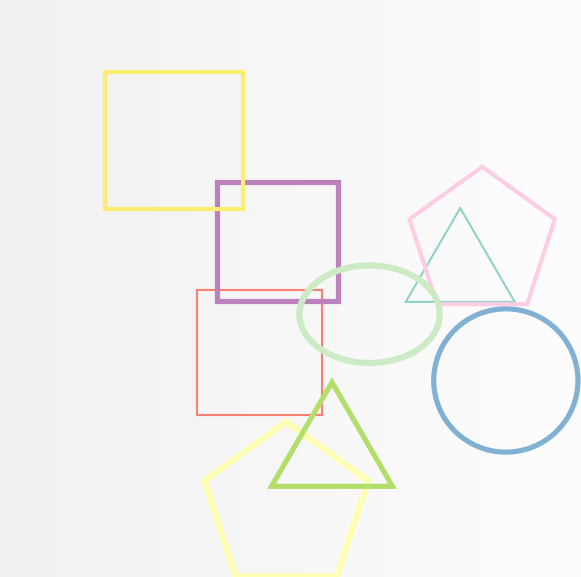[{"shape": "triangle", "thickness": 1, "radius": 0.54, "center": [0.792, 0.53]}, {"shape": "pentagon", "thickness": 3, "radius": 0.74, "center": [0.493, 0.121]}, {"shape": "square", "thickness": 1, "radius": 0.54, "center": [0.447, 0.389]}, {"shape": "circle", "thickness": 2.5, "radius": 0.62, "center": [0.87, 0.34]}, {"shape": "triangle", "thickness": 2.5, "radius": 0.6, "center": [0.571, 0.217]}, {"shape": "pentagon", "thickness": 2, "radius": 0.66, "center": [0.83, 0.579]}, {"shape": "square", "thickness": 2.5, "radius": 0.52, "center": [0.478, 0.581]}, {"shape": "oval", "thickness": 3, "radius": 0.6, "center": [0.636, 0.455]}, {"shape": "square", "thickness": 2, "radius": 0.59, "center": [0.299, 0.756]}]